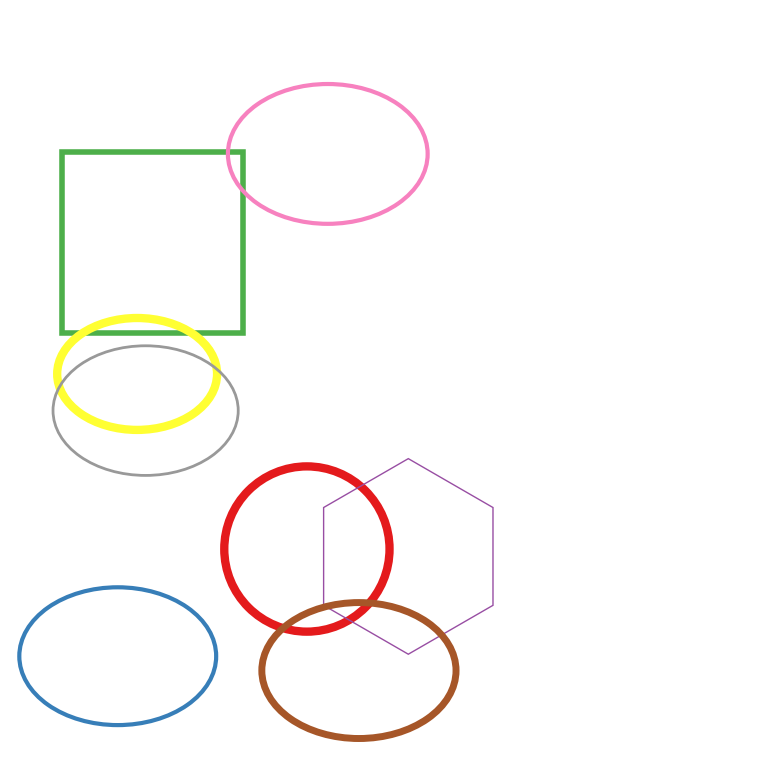[{"shape": "circle", "thickness": 3, "radius": 0.54, "center": [0.399, 0.287]}, {"shape": "oval", "thickness": 1.5, "radius": 0.64, "center": [0.153, 0.148]}, {"shape": "square", "thickness": 2, "radius": 0.59, "center": [0.199, 0.685]}, {"shape": "hexagon", "thickness": 0.5, "radius": 0.63, "center": [0.53, 0.277]}, {"shape": "oval", "thickness": 3, "radius": 0.52, "center": [0.178, 0.514]}, {"shape": "oval", "thickness": 2.5, "radius": 0.63, "center": [0.466, 0.129]}, {"shape": "oval", "thickness": 1.5, "radius": 0.65, "center": [0.426, 0.8]}, {"shape": "oval", "thickness": 1, "radius": 0.6, "center": [0.189, 0.467]}]